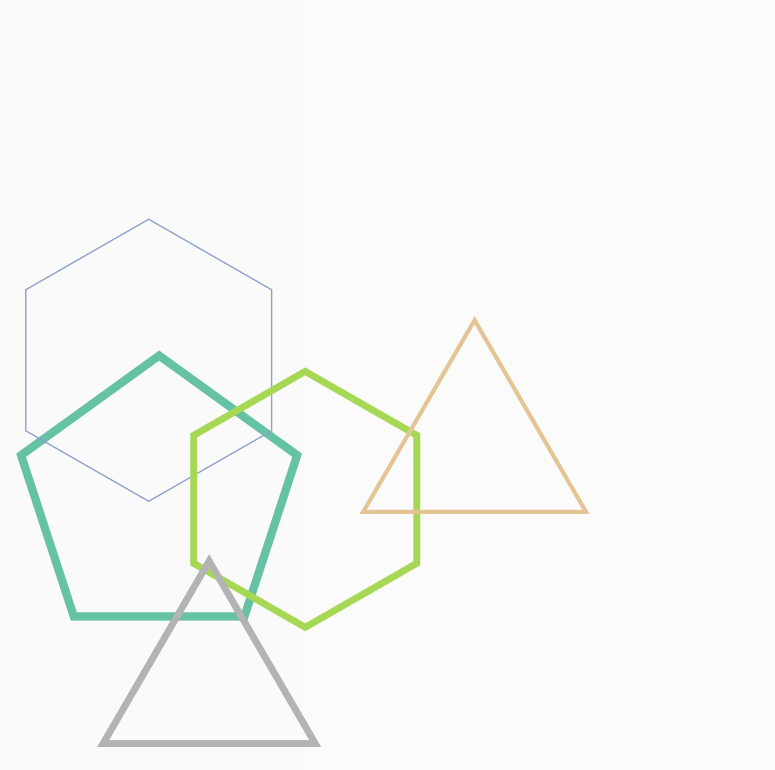[{"shape": "pentagon", "thickness": 3, "radius": 0.94, "center": [0.205, 0.351]}, {"shape": "hexagon", "thickness": 0.5, "radius": 0.92, "center": [0.192, 0.532]}, {"shape": "hexagon", "thickness": 2.5, "radius": 0.83, "center": [0.394, 0.352]}, {"shape": "triangle", "thickness": 1.5, "radius": 0.83, "center": [0.612, 0.418]}, {"shape": "triangle", "thickness": 2.5, "radius": 0.79, "center": [0.27, 0.113]}]